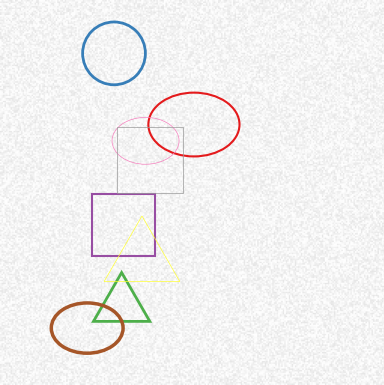[{"shape": "oval", "thickness": 1.5, "radius": 0.59, "center": [0.504, 0.677]}, {"shape": "circle", "thickness": 2, "radius": 0.41, "center": [0.296, 0.861]}, {"shape": "triangle", "thickness": 2, "radius": 0.42, "center": [0.316, 0.208]}, {"shape": "square", "thickness": 1.5, "radius": 0.4, "center": [0.321, 0.416]}, {"shape": "triangle", "thickness": 0.5, "radius": 0.57, "center": [0.369, 0.326]}, {"shape": "oval", "thickness": 2.5, "radius": 0.47, "center": [0.226, 0.148]}, {"shape": "oval", "thickness": 0.5, "radius": 0.44, "center": [0.378, 0.634]}, {"shape": "square", "thickness": 0.5, "radius": 0.43, "center": [0.389, 0.584]}]